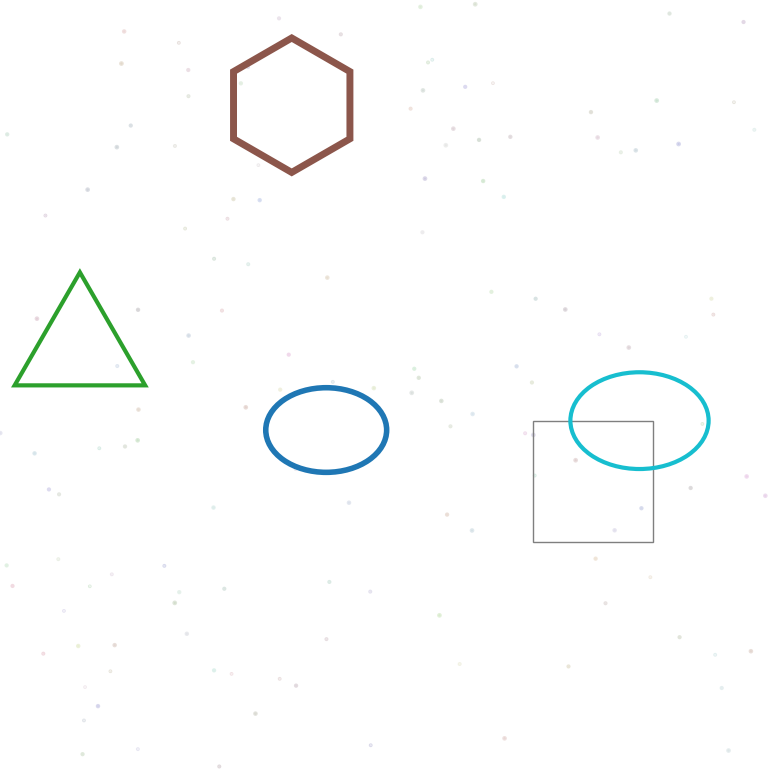[{"shape": "oval", "thickness": 2, "radius": 0.39, "center": [0.424, 0.442]}, {"shape": "triangle", "thickness": 1.5, "radius": 0.49, "center": [0.104, 0.548]}, {"shape": "hexagon", "thickness": 2.5, "radius": 0.44, "center": [0.379, 0.863]}, {"shape": "square", "thickness": 0.5, "radius": 0.39, "center": [0.77, 0.375]}, {"shape": "oval", "thickness": 1.5, "radius": 0.45, "center": [0.831, 0.454]}]